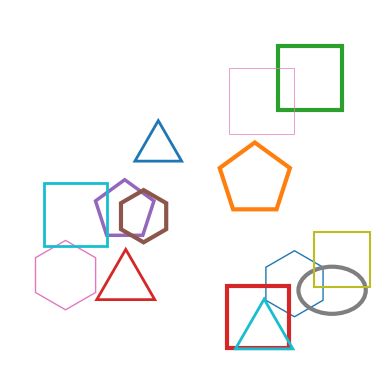[{"shape": "triangle", "thickness": 2, "radius": 0.35, "center": [0.411, 0.617]}, {"shape": "hexagon", "thickness": 1, "radius": 0.43, "center": [0.765, 0.263]}, {"shape": "pentagon", "thickness": 3, "radius": 0.48, "center": [0.662, 0.534]}, {"shape": "square", "thickness": 3, "radius": 0.42, "center": [0.806, 0.797]}, {"shape": "square", "thickness": 3, "radius": 0.4, "center": [0.67, 0.176]}, {"shape": "triangle", "thickness": 2, "radius": 0.43, "center": [0.327, 0.265]}, {"shape": "pentagon", "thickness": 2.5, "radius": 0.4, "center": [0.324, 0.453]}, {"shape": "hexagon", "thickness": 3, "radius": 0.34, "center": [0.373, 0.438]}, {"shape": "square", "thickness": 0.5, "radius": 0.43, "center": [0.679, 0.739]}, {"shape": "hexagon", "thickness": 1, "radius": 0.45, "center": [0.17, 0.285]}, {"shape": "oval", "thickness": 3, "radius": 0.44, "center": [0.863, 0.246]}, {"shape": "square", "thickness": 1.5, "radius": 0.36, "center": [0.888, 0.326]}, {"shape": "square", "thickness": 2, "radius": 0.41, "center": [0.197, 0.443]}, {"shape": "triangle", "thickness": 2, "radius": 0.43, "center": [0.686, 0.137]}]